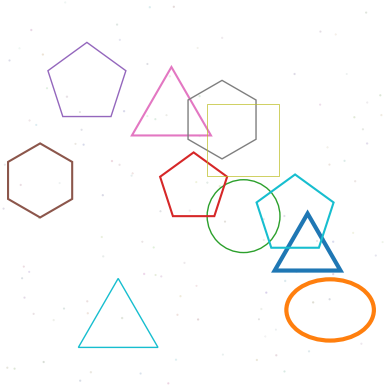[{"shape": "triangle", "thickness": 3, "radius": 0.49, "center": [0.799, 0.347]}, {"shape": "oval", "thickness": 3, "radius": 0.57, "center": [0.857, 0.195]}, {"shape": "circle", "thickness": 1, "radius": 0.47, "center": [0.633, 0.439]}, {"shape": "pentagon", "thickness": 1.5, "radius": 0.46, "center": [0.503, 0.513]}, {"shape": "pentagon", "thickness": 1, "radius": 0.53, "center": [0.226, 0.783]}, {"shape": "hexagon", "thickness": 1.5, "radius": 0.48, "center": [0.104, 0.531]}, {"shape": "triangle", "thickness": 1.5, "radius": 0.59, "center": [0.445, 0.707]}, {"shape": "hexagon", "thickness": 1, "radius": 0.51, "center": [0.577, 0.689]}, {"shape": "square", "thickness": 0.5, "radius": 0.47, "center": [0.631, 0.637]}, {"shape": "pentagon", "thickness": 1.5, "radius": 0.53, "center": [0.766, 0.442]}, {"shape": "triangle", "thickness": 1, "radius": 0.6, "center": [0.307, 0.157]}]